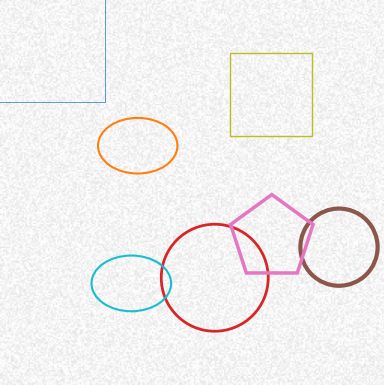[{"shape": "square", "thickness": 0.5, "radius": 0.75, "center": [0.124, 0.885]}, {"shape": "oval", "thickness": 1.5, "radius": 0.52, "center": [0.358, 0.622]}, {"shape": "circle", "thickness": 2, "radius": 0.69, "center": [0.558, 0.279]}, {"shape": "circle", "thickness": 3, "radius": 0.5, "center": [0.881, 0.358]}, {"shape": "pentagon", "thickness": 2.5, "radius": 0.56, "center": [0.706, 0.382]}, {"shape": "square", "thickness": 1, "radius": 0.54, "center": [0.704, 0.754]}, {"shape": "oval", "thickness": 1.5, "radius": 0.52, "center": [0.341, 0.264]}]